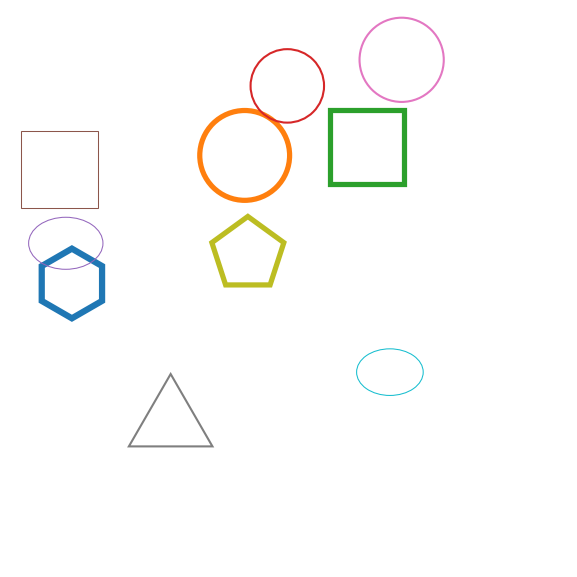[{"shape": "hexagon", "thickness": 3, "radius": 0.3, "center": [0.124, 0.508]}, {"shape": "circle", "thickness": 2.5, "radius": 0.39, "center": [0.424, 0.73]}, {"shape": "square", "thickness": 2.5, "radius": 0.32, "center": [0.635, 0.745]}, {"shape": "circle", "thickness": 1, "radius": 0.32, "center": [0.498, 0.85]}, {"shape": "oval", "thickness": 0.5, "radius": 0.32, "center": [0.114, 0.578]}, {"shape": "square", "thickness": 0.5, "radius": 0.33, "center": [0.103, 0.705]}, {"shape": "circle", "thickness": 1, "radius": 0.36, "center": [0.695, 0.896]}, {"shape": "triangle", "thickness": 1, "radius": 0.42, "center": [0.296, 0.268]}, {"shape": "pentagon", "thickness": 2.5, "radius": 0.33, "center": [0.429, 0.559]}, {"shape": "oval", "thickness": 0.5, "radius": 0.29, "center": [0.675, 0.355]}]